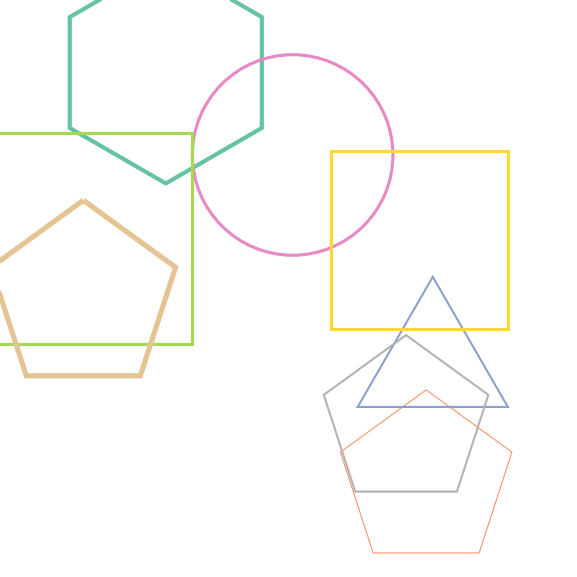[{"shape": "hexagon", "thickness": 2, "radius": 0.96, "center": [0.287, 0.874]}, {"shape": "pentagon", "thickness": 0.5, "radius": 0.78, "center": [0.738, 0.168]}, {"shape": "triangle", "thickness": 1, "radius": 0.75, "center": [0.749, 0.37]}, {"shape": "circle", "thickness": 1.5, "radius": 0.87, "center": [0.507, 0.731]}, {"shape": "square", "thickness": 1.5, "radius": 0.91, "center": [0.15, 0.587]}, {"shape": "square", "thickness": 1.5, "radius": 0.77, "center": [0.726, 0.584]}, {"shape": "pentagon", "thickness": 2.5, "radius": 0.84, "center": [0.144, 0.484]}, {"shape": "pentagon", "thickness": 1, "radius": 0.75, "center": [0.703, 0.269]}]